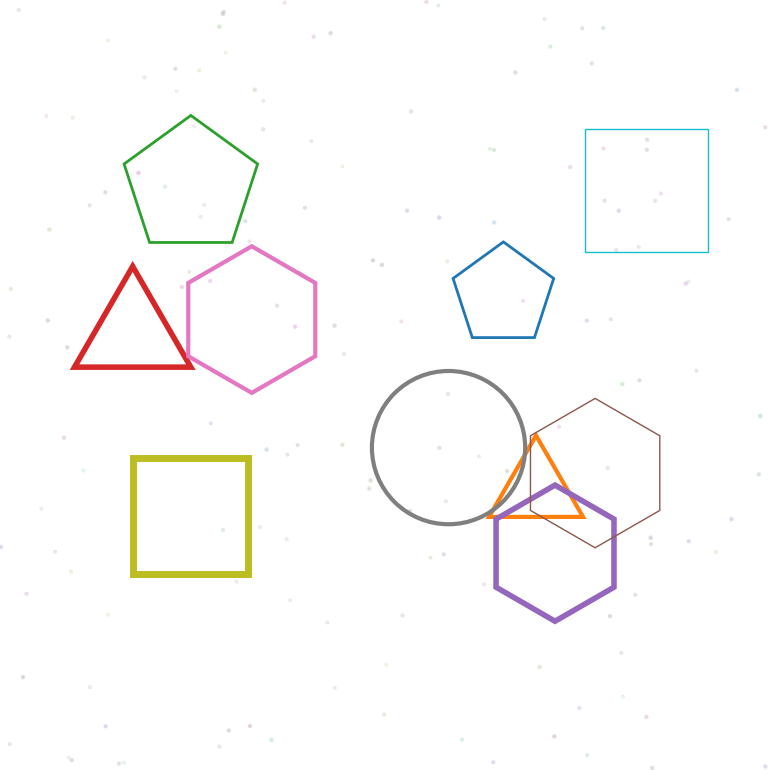[{"shape": "pentagon", "thickness": 1, "radius": 0.34, "center": [0.654, 0.617]}, {"shape": "triangle", "thickness": 1.5, "radius": 0.35, "center": [0.696, 0.364]}, {"shape": "pentagon", "thickness": 1, "radius": 0.46, "center": [0.248, 0.759]}, {"shape": "triangle", "thickness": 2, "radius": 0.44, "center": [0.172, 0.567]}, {"shape": "hexagon", "thickness": 2, "radius": 0.44, "center": [0.721, 0.282]}, {"shape": "hexagon", "thickness": 0.5, "radius": 0.48, "center": [0.773, 0.386]}, {"shape": "hexagon", "thickness": 1.5, "radius": 0.48, "center": [0.327, 0.585]}, {"shape": "circle", "thickness": 1.5, "radius": 0.5, "center": [0.583, 0.419]}, {"shape": "square", "thickness": 2.5, "radius": 0.38, "center": [0.247, 0.329]}, {"shape": "square", "thickness": 0.5, "radius": 0.4, "center": [0.84, 0.753]}]